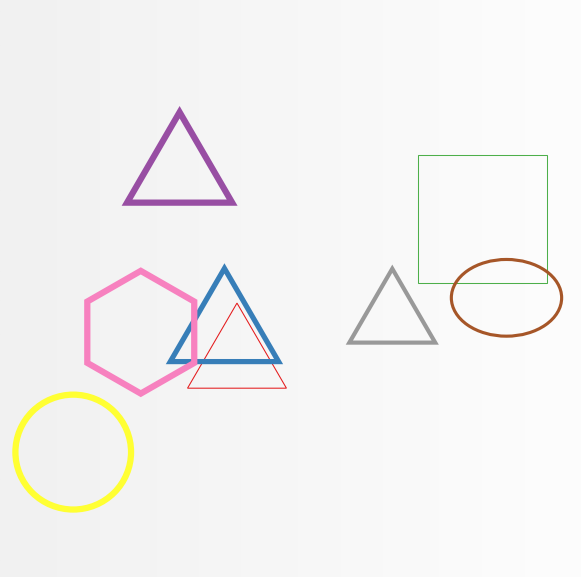[{"shape": "triangle", "thickness": 0.5, "radius": 0.49, "center": [0.408, 0.376]}, {"shape": "triangle", "thickness": 2.5, "radius": 0.54, "center": [0.386, 0.427]}, {"shape": "square", "thickness": 0.5, "radius": 0.56, "center": [0.831, 0.62]}, {"shape": "triangle", "thickness": 3, "radius": 0.52, "center": [0.309, 0.7]}, {"shape": "circle", "thickness": 3, "radius": 0.5, "center": [0.126, 0.216]}, {"shape": "oval", "thickness": 1.5, "radius": 0.47, "center": [0.871, 0.483]}, {"shape": "hexagon", "thickness": 3, "radius": 0.53, "center": [0.242, 0.424]}, {"shape": "triangle", "thickness": 2, "radius": 0.43, "center": [0.675, 0.449]}]